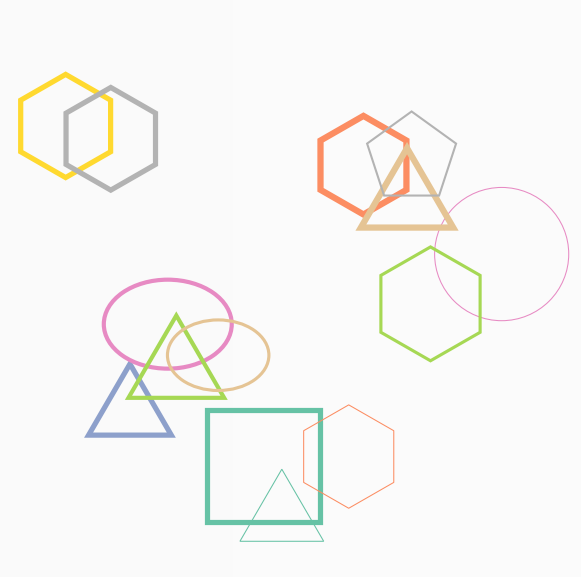[{"shape": "square", "thickness": 2.5, "radius": 0.49, "center": [0.454, 0.193]}, {"shape": "triangle", "thickness": 0.5, "radius": 0.42, "center": [0.485, 0.103]}, {"shape": "hexagon", "thickness": 0.5, "radius": 0.45, "center": [0.6, 0.209]}, {"shape": "hexagon", "thickness": 3, "radius": 0.43, "center": [0.625, 0.713]}, {"shape": "triangle", "thickness": 2.5, "radius": 0.41, "center": [0.224, 0.287]}, {"shape": "oval", "thickness": 2, "radius": 0.55, "center": [0.289, 0.438]}, {"shape": "circle", "thickness": 0.5, "radius": 0.58, "center": [0.863, 0.559]}, {"shape": "hexagon", "thickness": 1.5, "radius": 0.49, "center": [0.741, 0.473]}, {"shape": "triangle", "thickness": 2, "radius": 0.48, "center": [0.303, 0.358]}, {"shape": "hexagon", "thickness": 2.5, "radius": 0.45, "center": [0.113, 0.781]}, {"shape": "oval", "thickness": 1.5, "radius": 0.44, "center": [0.375, 0.384]}, {"shape": "triangle", "thickness": 3, "radius": 0.46, "center": [0.7, 0.651]}, {"shape": "pentagon", "thickness": 1, "radius": 0.4, "center": [0.708, 0.726]}, {"shape": "hexagon", "thickness": 2.5, "radius": 0.44, "center": [0.191, 0.759]}]